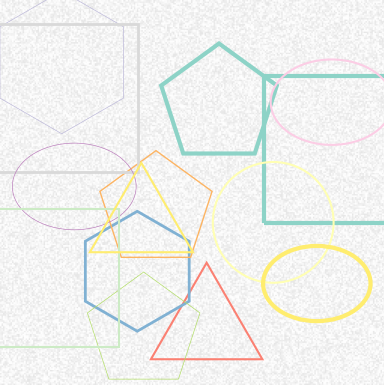[{"shape": "pentagon", "thickness": 3, "radius": 0.79, "center": [0.569, 0.729]}, {"shape": "square", "thickness": 3, "radius": 0.96, "center": [0.876, 0.611]}, {"shape": "circle", "thickness": 1.5, "radius": 0.78, "center": [0.71, 0.422]}, {"shape": "hexagon", "thickness": 0.5, "radius": 0.93, "center": [0.16, 0.838]}, {"shape": "triangle", "thickness": 1.5, "radius": 0.84, "center": [0.537, 0.15]}, {"shape": "hexagon", "thickness": 2, "radius": 0.78, "center": [0.357, 0.295]}, {"shape": "pentagon", "thickness": 1, "radius": 0.77, "center": [0.405, 0.456]}, {"shape": "pentagon", "thickness": 0.5, "radius": 0.77, "center": [0.373, 0.14]}, {"shape": "oval", "thickness": 1.5, "radius": 0.79, "center": [0.861, 0.735]}, {"shape": "square", "thickness": 2, "radius": 0.96, "center": [0.166, 0.745]}, {"shape": "oval", "thickness": 0.5, "radius": 0.8, "center": [0.193, 0.516]}, {"shape": "square", "thickness": 1.5, "radius": 0.9, "center": [0.13, 0.279]}, {"shape": "triangle", "thickness": 1.5, "radius": 0.77, "center": [0.367, 0.422]}, {"shape": "oval", "thickness": 3, "radius": 0.7, "center": [0.823, 0.264]}]